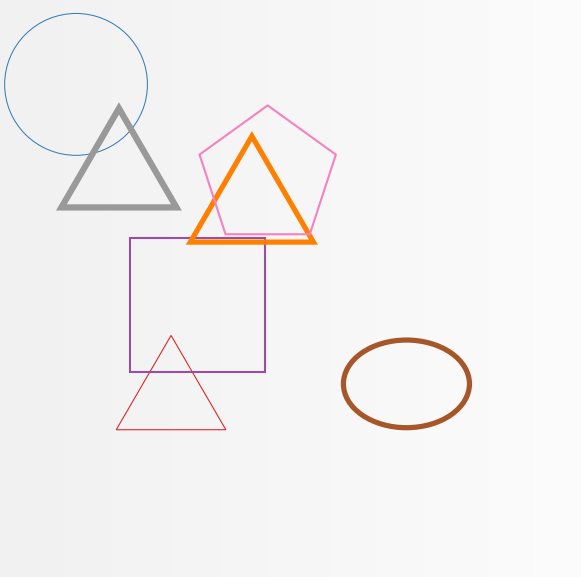[{"shape": "triangle", "thickness": 0.5, "radius": 0.54, "center": [0.294, 0.309]}, {"shape": "circle", "thickness": 0.5, "radius": 0.61, "center": [0.131, 0.853]}, {"shape": "square", "thickness": 1, "radius": 0.58, "center": [0.34, 0.47]}, {"shape": "triangle", "thickness": 2.5, "radius": 0.61, "center": [0.433, 0.641]}, {"shape": "oval", "thickness": 2.5, "radius": 0.54, "center": [0.699, 0.334]}, {"shape": "pentagon", "thickness": 1, "radius": 0.62, "center": [0.461, 0.693]}, {"shape": "triangle", "thickness": 3, "radius": 0.57, "center": [0.205, 0.697]}]